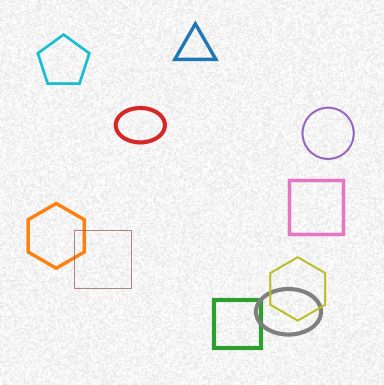[{"shape": "triangle", "thickness": 2.5, "radius": 0.31, "center": [0.507, 0.877]}, {"shape": "hexagon", "thickness": 2.5, "radius": 0.42, "center": [0.146, 0.387]}, {"shape": "square", "thickness": 3, "radius": 0.31, "center": [0.617, 0.159]}, {"shape": "oval", "thickness": 3, "radius": 0.32, "center": [0.364, 0.675]}, {"shape": "circle", "thickness": 1.5, "radius": 0.33, "center": [0.852, 0.654]}, {"shape": "square", "thickness": 0.5, "radius": 0.37, "center": [0.267, 0.327]}, {"shape": "square", "thickness": 2.5, "radius": 0.35, "center": [0.821, 0.462]}, {"shape": "oval", "thickness": 3, "radius": 0.42, "center": [0.749, 0.19]}, {"shape": "hexagon", "thickness": 1.5, "radius": 0.41, "center": [0.773, 0.25]}, {"shape": "pentagon", "thickness": 2, "radius": 0.35, "center": [0.165, 0.84]}]